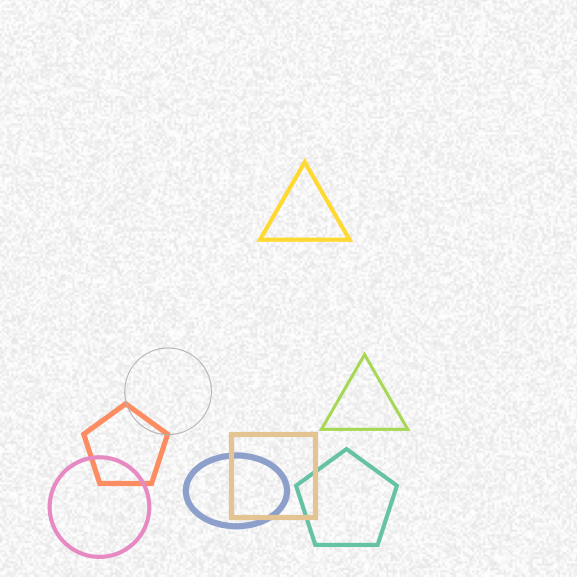[{"shape": "pentagon", "thickness": 2, "radius": 0.46, "center": [0.6, 0.13]}, {"shape": "pentagon", "thickness": 2.5, "radius": 0.38, "center": [0.218, 0.224]}, {"shape": "oval", "thickness": 3, "radius": 0.44, "center": [0.409, 0.149]}, {"shape": "circle", "thickness": 2, "radius": 0.43, "center": [0.172, 0.121]}, {"shape": "triangle", "thickness": 1.5, "radius": 0.43, "center": [0.631, 0.299]}, {"shape": "triangle", "thickness": 2, "radius": 0.45, "center": [0.528, 0.629]}, {"shape": "square", "thickness": 2.5, "radius": 0.36, "center": [0.473, 0.176]}, {"shape": "circle", "thickness": 0.5, "radius": 0.38, "center": [0.291, 0.322]}]